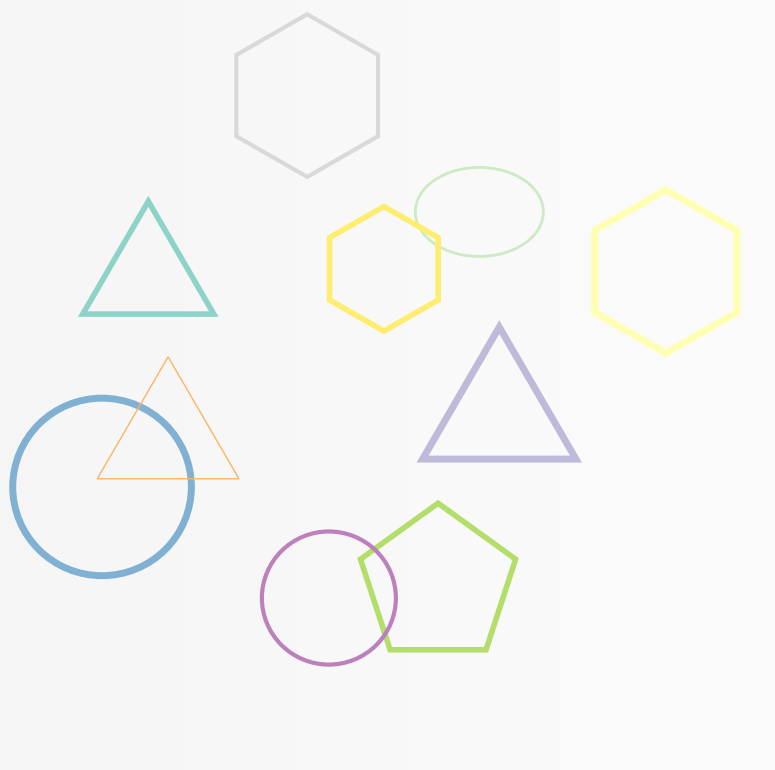[{"shape": "triangle", "thickness": 2, "radius": 0.49, "center": [0.191, 0.641]}, {"shape": "hexagon", "thickness": 2.5, "radius": 0.53, "center": [0.859, 0.647]}, {"shape": "triangle", "thickness": 2.5, "radius": 0.57, "center": [0.644, 0.461]}, {"shape": "circle", "thickness": 2.5, "radius": 0.58, "center": [0.132, 0.368]}, {"shape": "triangle", "thickness": 0.5, "radius": 0.53, "center": [0.217, 0.431]}, {"shape": "pentagon", "thickness": 2, "radius": 0.53, "center": [0.565, 0.241]}, {"shape": "hexagon", "thickness": 1.5, "radius": 0.53, "center": [0.396, 0.876]}, {"shape": "circle", "thickness": 1.5, "radius": 0.43, "center": [0.424, 0.223]}, {"shape": "oval", "thickness": 1, "radius": 0.41, "center": [0.618, 0.725]}, {"shape": "hexagon", "thickness": 2, "radius": 0.4, "center": [0.495, 0.651]}]